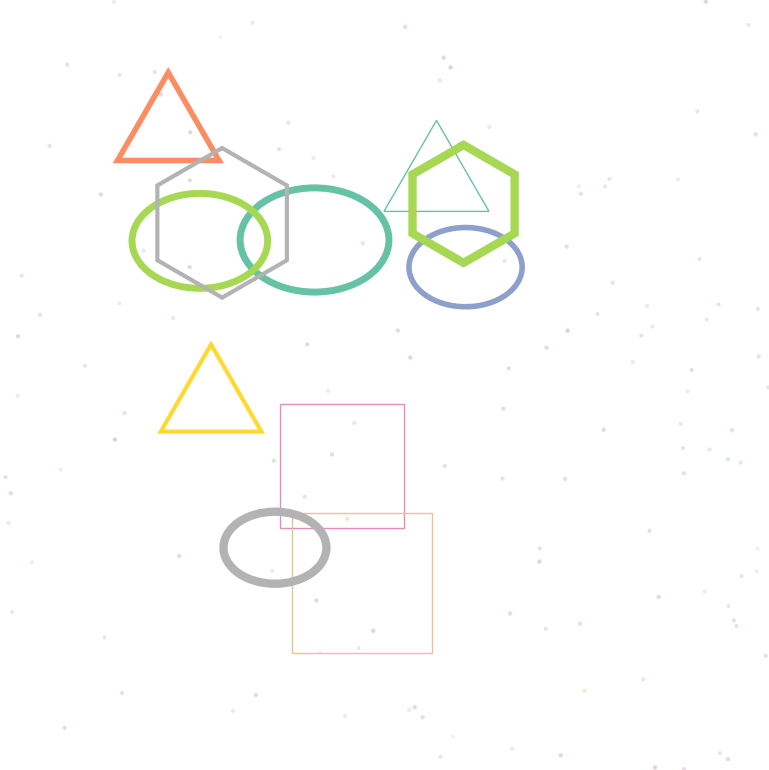[{"shape": "triangle", "thickness": 0.5, "radius": 0.39, "center": [0.567, 0.765]}, {"shape": "oval", "thickness": 2.5, "radius": 0.48, "center": [0.408, 0.688]}, {"shape": "triangle", "thickness": 2, "radius": 0.38, "center": [0.219, 0.83]}, {"shape": "oval", "thickness": 2, "radius": 0.37, "center": [0.605, 0.653]}, {"shape": "square", "thickness": 0.5, "radius": 0.4, "center": [0.444, 0.395]}, {"shape": "hexagon", "thickness": 3, "radius": 0.38, "center": [0.602, 0.735]}, {"shape": "oval", "thickness": 2.5, "radius": 0.44, "center": [0.26, 0.687]}, {"shape": "triangle", "thickness": 1.5, "radius": 0.38, "center": [0.274, 0.477]}, {"shape": "square", "thickness": 0.5, "radius": 0.45, "center": [0.471, 0.243]}, {"shape": "oval", "thickness": 3, "radius": 0.33, "center": [0.357, 0.289]}, {"shape": "hexagon", "thickness": 1.5, "radius": 0.49, "center": [0.288, 0.711]}]